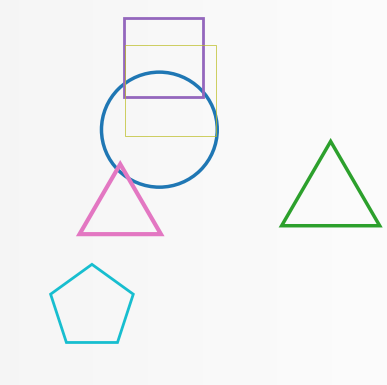[{"shape": "circle", "thickness": 2.5, "radius": 0.75, "center": [0.411, 0.663]}, {"shape": "triangle", "thickness": 2.5, "radius": 0.73, "center": [0.853, 0.487]}, {"shape": "square", "thickness": 2, "radius": 0.51, "center": [0.422, 0.851]}, {"shape": "triangle", "thickness": 3, "radius": 0.61, "center": [0.31, 0.452]}, {"shape": "square", "thickness": 0.5, "radius": 0.59, "center": [0.44, 0.765]}, {"shape": "pentagon", "thickness": 2, "radius": 0.56, "center": [0.237, 0.201]}]